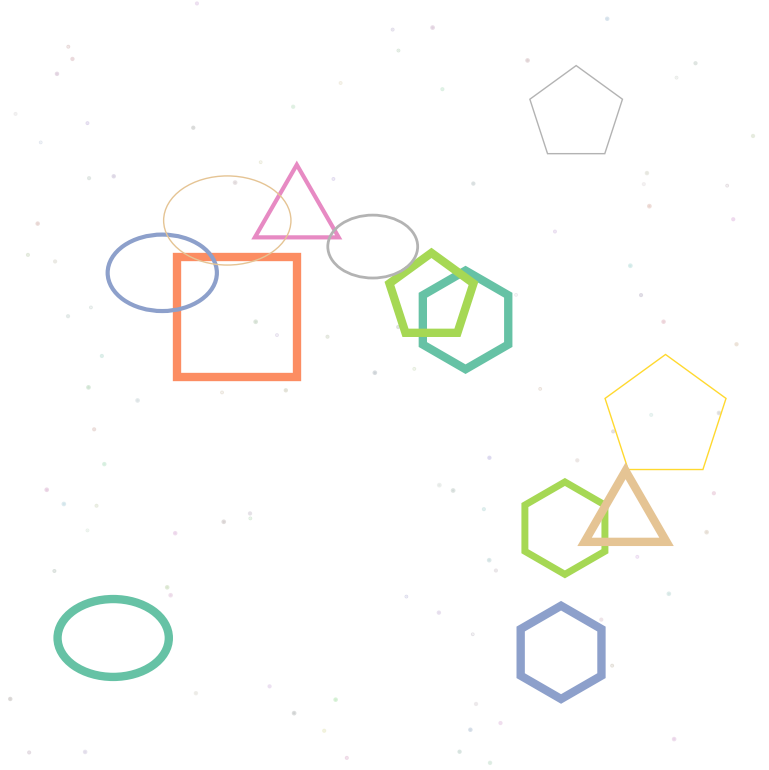[{"shape": "oval", "thickness": 3, "radius": 0.36, "center": [0.147, 0.171]}, {"shape": "hexagon", "thickness": 3, "radius": 0.32, "center": [0.605, 0.585]}, {"shape": "square", "thickness": 3, "radius": 0.39, "center": [0.307, 0.588]}, {"shape": "hexagon", "thickness": 3, "radius": 0.3, "center": [0.729, 0.153]}, {"shape": "oval", "thickness": 1.5, "radius": 0.35, "center": [0.211, 0.646]}, {"shape": "triangle", "thickness": 1.5, "radius": 0.31, "center": [0.385, 0.723]}, {"shape": "pentagon", "thickness": 3, "radius": 0.29, "center": [0.56, 0.614]}, {"shape": "hexagon", "thickness": 2.5, "radius": 0.3, "center": [0.734, 0.314]}, {"shape": "pentagon", "thickness": 0.5, "radius": 0.41, "center": [0.864, 0.457]}, {"shape": "triangle", "thickness": 3, "radius": 0.31, "center": [0.812, 0.327]}, {"shape": "oval", "thickness": 0.5, "radius": 0.41, "center": [0.295, 0.714]}, {"shape": "pentagon", "thickness": 0.5, "radius": 0.32, "center": [0.748, 0.852]}, {"shape": "oval", "thickness": 1, "radius": 0.29, "center": [0.484, 0.68]}]